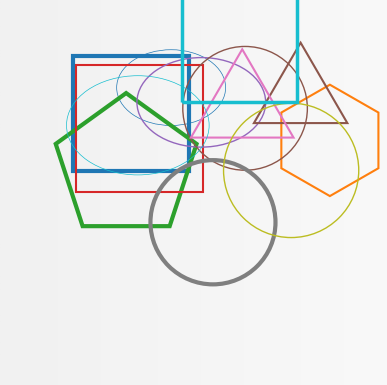[{"shape": "square", "thickness": 3, "radius": 0.75, "center": [0.339, 0.706]}, {"shape": "oval", "thickness": 0.5, "radius": 0.7, "center": [0.442, 0.772]}, {"shape": "hexagon", "thickness": 1.5, "radius": 0.72, "center": [0.851, 0.635]}, {"shape": "pentagon", "thickness": 3, "radius": 0.96, "center": [0.326, 0.567]}, {"shape": "square", "thickness": 1.5, "radius": 0.82, "center": [0.36, 0.666]}, {"shape": "oval", "thickness": 1, "radius": 0.83, "center": [0.519, 0.734]}, {"shape": "circle", "thickness": 1, "radius": 0.8, "center": [0.632, 0.719]}, {"shape": "triangle", "thickness": 1.5, "radius": 0.7, "center": [0.776, 0.75]}, {"shape": "triangle", "thickness": 1.5, "radius": 0.76, "center": [0.625, 0.719]}, {"shape": "circle", "thickness": 3, "radius": 0.81, "center": [0.55, 0.423]}, {"shape": "circle", "thickness": 1, "radius": 0.87, "center": [0.751, 0.557]}, {"shape": "square", "thickness": 2.5, "radius": 0.74, "center": [0.618, 0.883]}, {"shape": "oval", "thickness": 0.5, "radius": 0.92, "center": [0.356, 0.675]}]